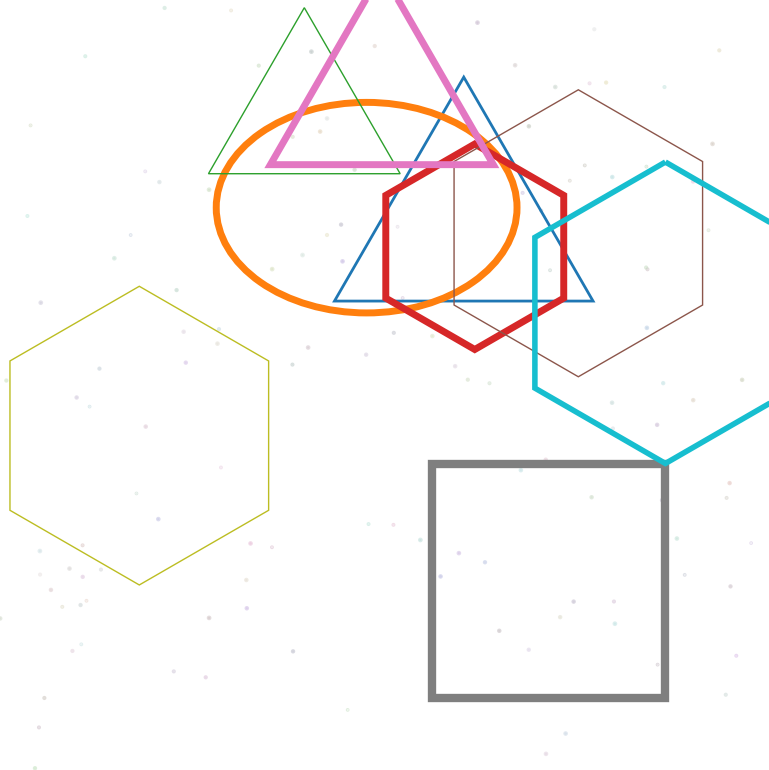[{"shape": "triangle", "thickness": 1, "radius": 0.97, "center": [0.602, 0.706]}, {"shape": "oval", "thickness": 2.5, "radius": 0.98, "center": [0.476, 0.73]}, {"shape": "triangle", "thickness": 0.5, "radius": 0.72, "center": [0.395, 0.846]}, {"shape": "hexagon", "thickness": 2.5, "radius": 0.67, "center": [0.617, 0.68]}, {"shape": "hexagon", "thickness": 0.5, "radius": 0.93, "center": [0.751, 0.697]}, {"shape": "triangle", "thickness": 2.5, "radius": 0.84, "center": [0.496, 0.87]}, {"shape": "square", "thickness": 3, "radius": 0.76, "center": [0.712, 0.245]}, {"shape": "hexagon", "thickness": 0.5, "radius": 0.97, "center": [0.181, 0.434]}, {"shape": "hexagon", "thickness": 2, "radius": 0.98, "center": [0.864, 0.594]}]